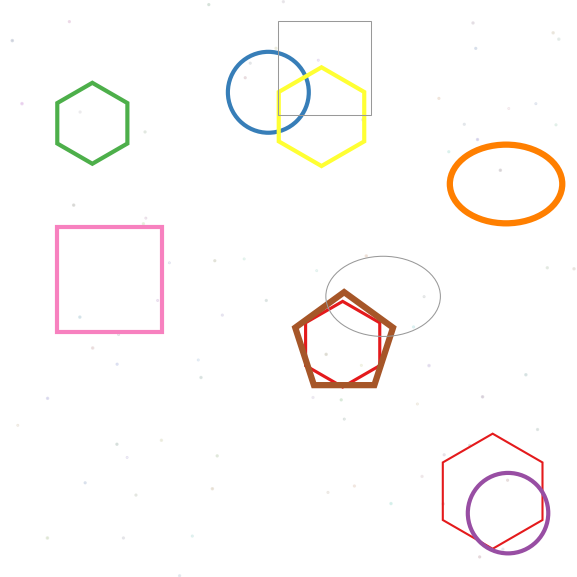[{"shape": "hexagon", "thickness": 1, "radius": 0.5, "center": [0.853, 0.149]}, {"shape": "hexagon", "thickness": 1.5, "radius": 0.37, "center": [0.593, 0.403]}, {"shape": "circle", "thickness": 2, "radius": 0.35, "center": [0.465, 0.839]}, {"shape": "hexagon", "thickness": 2, "radius": 0.35, "center": [0.16, 0.786]}, {"shape": "circle", "thickness": 2, "radius": 0.35, "center": [0.88, 0.111]}, {"shape": "oval", "thickness": 3, "radius": 0.49, "center": [0.876, 0.681]}, {"shape": "hexagon", "thickness": 2, "radius": 0.43, "center": [0.557, 0.797]}, {"shape": "pentagon", "thickness": 3, "radius": 0.45, "center": [0.596, 0.404]}, {"shape": "square", "thickness": 2, "radius": 0.45, "center": [0.189, 0.515]}, {"shape": "square", "thickness": 0.5, "radius": 0.41, "center": [0.562, 0.881]}, {"shape": "oval", "thickness": 0.5, "radius": 0.5, "center": [0.663, 0.486]}]